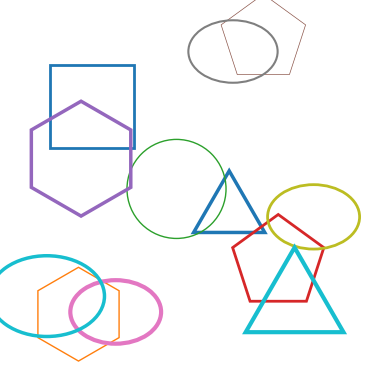[{"shape": "triangle", "thickness": 2.5, "radius": 0.53, "center": [0.595, 0.45]}, {"shape": "square", "thickness": 2, "radius": 0.54, "center": [0.239, 0.724]}, {"shape": "hexagon", "thickness": 1, "radius": 0.61, "center": [0.204, 0.184]}, {"shape": "circle", "thickness": 1, "radius": 0.64, "center": [0.458, 0.509]}, {"shape": "pentagon", "thickness": 2, "radius": 0.62, "center": [0.723, 0.318]}, {"shape": "hexagon", "thickness": 2.5, "radius": 0.75, "center": [0.211, 0.588]}, {"shape": "pentagon", "thickness": 0.5, "radius": 0.58, "center": [0.684, 0.9]}, {"shape": "oval", "thickness": 3, "radius": 0.59, "center": [0.301, 0.19]}, {"shape": "oval", "thickness": 1.5, "radius": 0.58, "center": [0.605, 0.866]}, {"shape": "oval", "thickness": 2, "radius": 0.6, "center": [0.815, 0.437]}, {"shape": "oval", "thickness": 2.5, "radius": 0.75, "center": [0.122, 0.231]}, {"shape": "triangle", "thickness": 3, "radius": 0.73, "center": [0.765, 0.211]}]